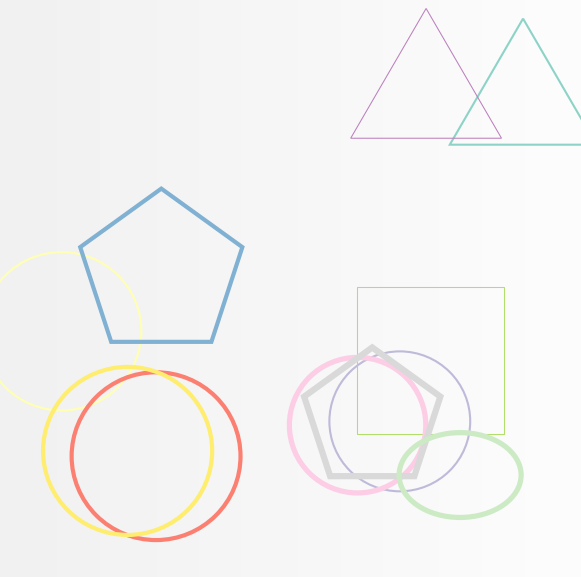[{"shape": "triangle", "thickness": 1, "radius": 0.73, "center": [0.9, 0.821]}, {"shape": "circle", "thickness": 1, "radius": 0.69, "center": [0.106, 0.426]}, {"shape": "circle", "thickness": 1, "radius": 0.61, "center": [0.688, 0.27]}, {"shape": "circle", "thickness": 2, "radius": 0.73, "center": [0.269, 0.209]}, {"shape": "pentagon", "thickness": 2, "radius": 0.73, "center": [0.277, 0.526]}, {"shape": "square", "thickness": 0.5, "radius": 0.63, "center": [0.741, 0.375]}, {"shape": "circle", "thickness": 2.5, "radius": 0.59, "center": [0.615, 0.263]}, {"shape": "pentagon", "thickness": 3, "radius": 0.62, "center": [0.64, 0.274]}, {"shape": "triangle", "thickness": 0.5, "radius": 0.75, "center": [0.733, 0.835]}, {"shape": "oval", "thickness": 2.5, "radius": 0.52, "center": [0.792, 0.177]}, {"shape": "circle", "thickness": 2, "radius": 0.73, "center": [0.22, 0.218]}]